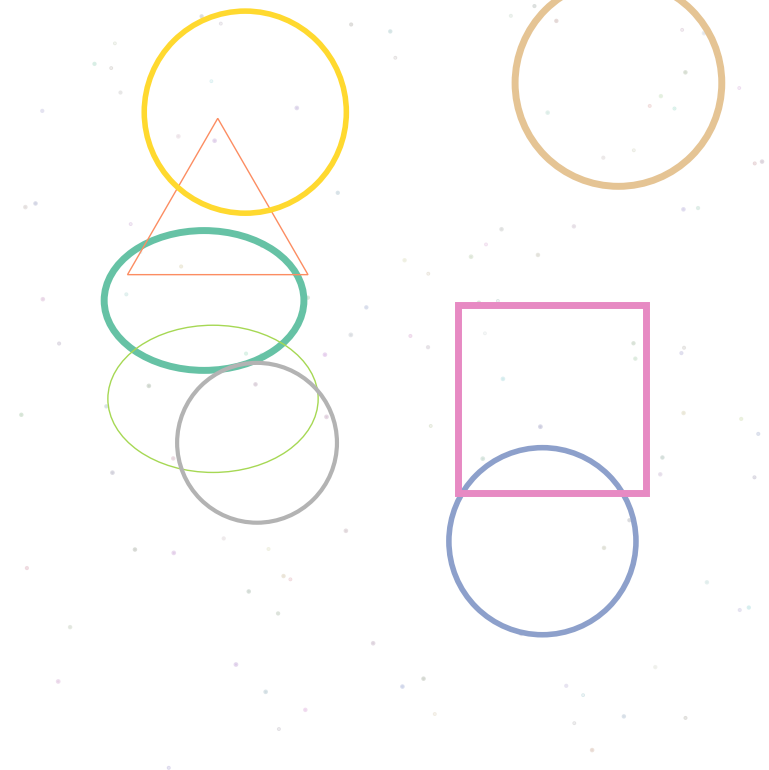[{"shape": "oval", "thickness": 2.5, "radius": 0.65, "center": [0.265, 0.61]}, {"shape": "triangle", "thickness": 0.5, "radius": 0.68, "center": [0.283, 0.711]}, {"shape": "circle", "thickness": 2, "radius": 0.61, "center": [0.704, 0.297]}, {"shape": "square", "thickness": 2.5, "radius": 0.61, "center": [0.717, 0.482]}, {"shape": "oval", "thickness": 0.5, "radius": 0.68, "center": [0.277, 0.482]}, {"shape": "circle", "thickness": 2, "radius": 0.66, "center": [0.319, 0.854]}, {"shape": "circle", "thickness": 2.5, "radius": 0.67, "center": [0.803, 0.892]}, {"shape": "circle", "thickness": 1.5, "radius": 0.52, "center": [0.334, 0.425]}]